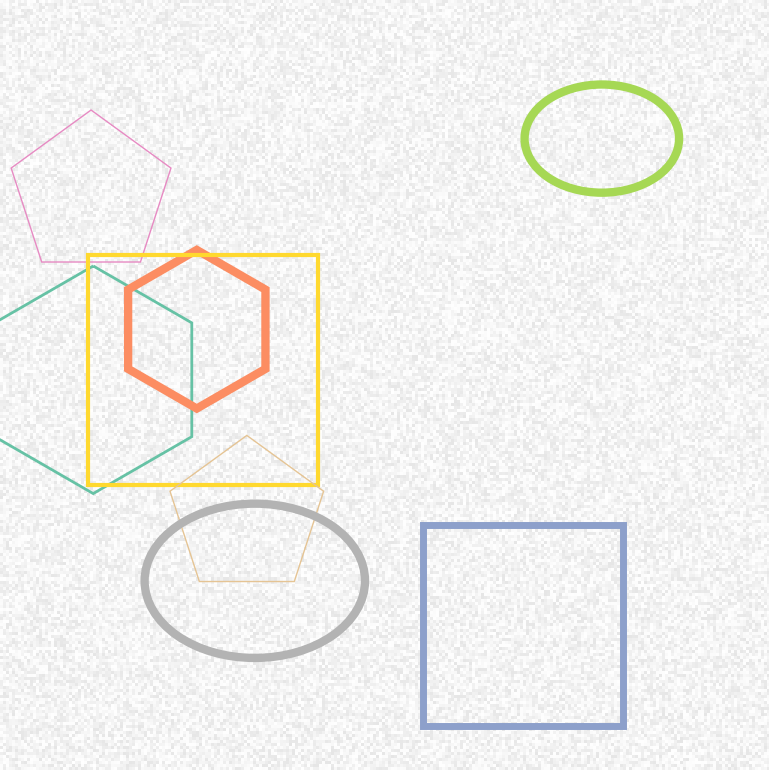[{"shape": "hexagon", "thickness": 1, "radius": 0.74, "center": [0.121, 0.507]}, {"shape": "hexagon", "thickness": 3, "radius": 0.51, "center": [0.256, 0.572]}, {"shape": "square", "thickness": 2.5, "radius": 0.65, "center": [0.68, 0.188]}, {"shape": "pentagon", "thickness": 0.5, "radius": 0.55, "center": [0.118, 0.748]}, {"shape": "oval", "thickness": 3, "radius": 0.5, "center": [0.782, 0.82]}, {"shape": "square", "thickness": 1.5, "radius": 0.75, "center": [0.264, 0.52]}, {"shape": "pentagon", "thickness": 0.5, "radius": 0.52, "center": [0.321, 0.33]}, {"shape": "oval", "thickness": 3, "radius": 0.72, "center": [0.331, 0.246]}]